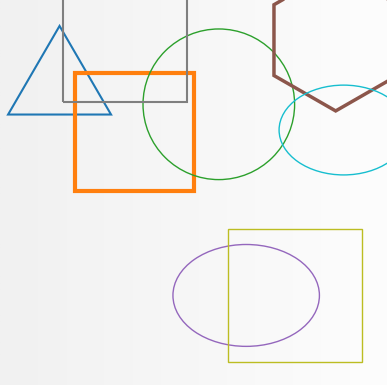[{"shape": "triangle", "thickness": 1.5, "radius": 0.77, "center": [0.154, 0.779]}, {"shape": "square", "thickness": 3, "radius": 0.77, "center": [0.347, 0.657]}, {"shape": "circle", "thickness": 1, "radius": 0.98, "center": [0.565, 0.729]}, {"shape": "oval", "thickness": 1, "radius": 0.94, "center": [0.635, 0.233]}, {"shape": "hexagon", "thickness": 2.5, "radius": 0.92, "center": [0.866, 0.896]}, {"shape": "square", "thickness": 1.5, "radius": 0.8, "center": [0.322, 0.897]}, {"shape": "square", "thickness": 1, "radius": 0.87, "center": [0.761, 0.232]}, {"shape": "oval", "thickness": 1, "radius": 0.83, "center": [0.887, 0.662]}]